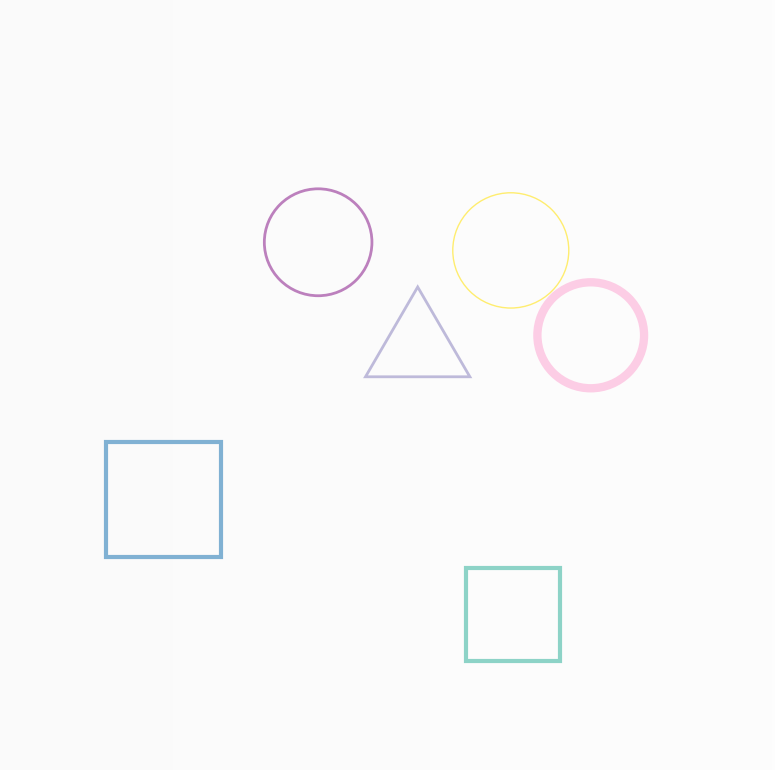[{"shape": "square", "thickness": 1.5, "radius": 0.3, "center": [0.662, 0.202]}, {"shape": "triangle", "thickness": 1, "radius": 0.39, "center": [0.539, 0.55]}, {"shape": "square", "thickness": 1.5, "radius": 0.37, "center": [0.211, 0.352]}, {"shape": "circle", "thickness": 3, "radius": 0.34, "center": [0.762, 0.565]}, {"shape": "circle", "thickness": 1, "radius": 0.35, "center": [0.411, 0.685]}, {"shape": "circle", "thickness": 0.5, "radius": 0.37, "center": [0.659, 0.675]}]